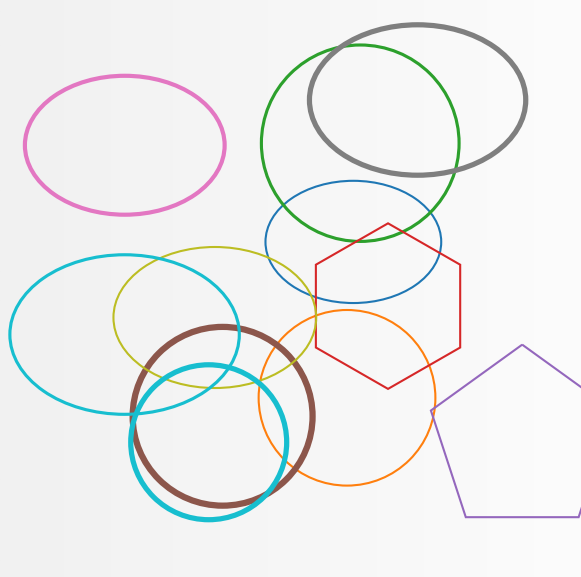[{"shape": "oval", "thickness": 1, "radius": 0.76, "center": [0.608, 0.58]}, {"shape": "circle", "thickness": 1, "radius": 0.76, "center": [0.597, 0.31]}, {"shape": "circle", "thickness": 1.5, "radius": 0.85, "center": [0.62, 0.751]}, {"shape": "hexagon", "thickness": 1, "radius": 0.72, "center": [0.668, 0.469]}, {"shape": "pentagon", "thickness": 1, "radius": 0.83, "center": [0.898, 0.237]}, {"shape": "circle", "thickness": 3, "radius": 0.77, "center": [0.383, 0.278]}, {"shape": "oval", "thickness": 2, "radius": 0.86, "center": [0.215, 0.748]}, {"shape": "oval", "thickness": 2.5, "radius": 0.93, "center": [0.718, 0.826]}, {"shape": "oval", "thickness": 1, "radius": 0.87, "center": [0.37, 0.449]}, {"shape": "oval", "thickness": 1.5, "radius": 0.99, "center": [0.214, 0.42]}, {"shape": "circle", "thickness": 2.5, "radius": 0.67, "center": [0.359, 0.233]}]